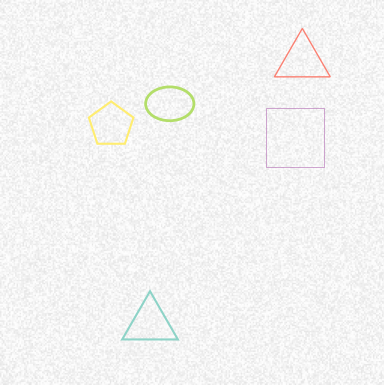[{"shape": "triangle", "thickness": 1.5, "radius": 0.42, "center": [0.39, 0.16]}, {"shape": "triangle", "thickness": 1, "radius": 0.42, "center": [0.785, 0.842]}, {"shape": "oval", "thickness": 2, "radius": 0.31, "center": [0.441, 0.73]}, {"shape": "square", "thickness": 0.5, "radius": 0.38, "center": [0.766, 0.642]}, {"shape": "pentagon", "thickness": 1.5, "radius": 0.3, "center": [0.289, 0.676]}]